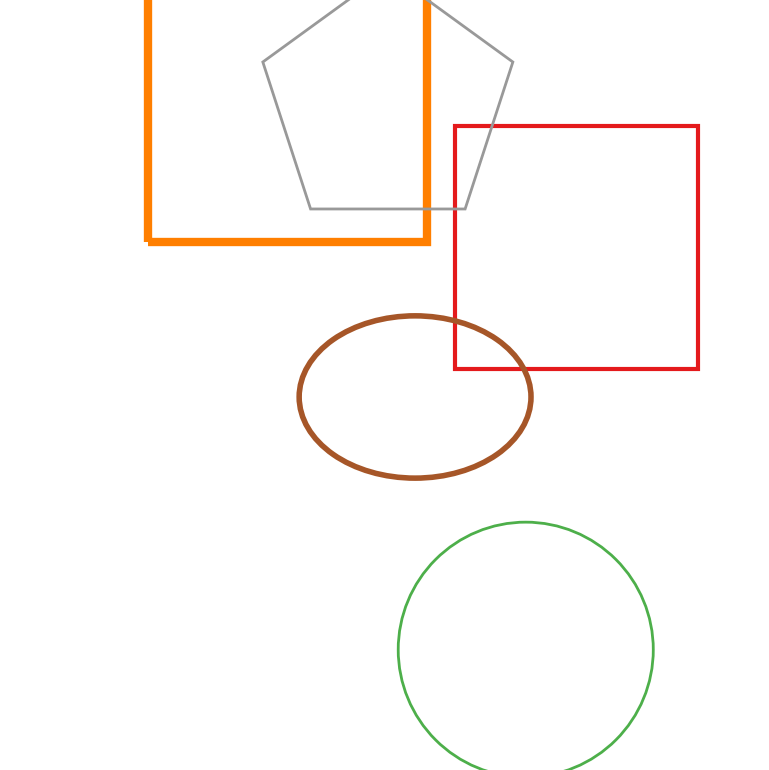[{"shape": "square", "thickness": 1.5, "radius": 0.79, "center": [0.749, 0.679]}, {"shape": "circle", "thickness": 1, "radius": 0.83, "center": [0.683, 0.156]}, {"shape": "square", "thickness": 3, "radius": 0.91, "center": [0.374, 0.866]}, {"shape": "oval", "thickness": 2, "radius": 0.75, "center": [0.539, 0.484]}, {"shape": "pentagon", "thickness": 1, "radius": 0.85, "center": [0.504, 0.867]}]